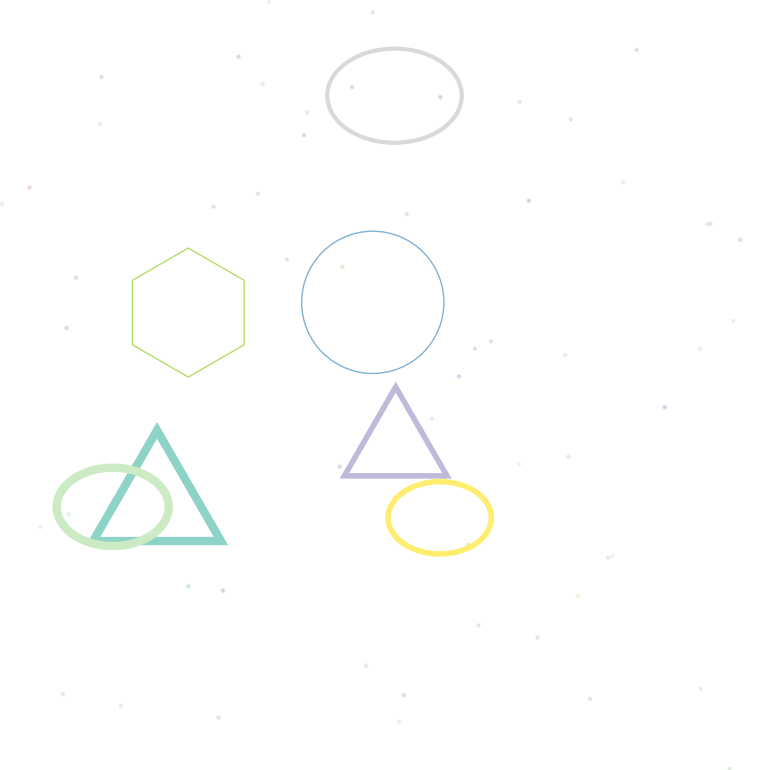[{"shape": "triangle", "thickness": 3, "radius": 0.48, "center": [0.204, 0.345]}, {"shape": "triangle", "thickness": 2, "radius": 0.38, "center": [0.514, 0.42]}, {"shape": "circle", "thickness": 0.5, "radius": 0.46, "center": [0.484, 0.607]}, {"shape": "hexagon", "thickness": 0.5, "radius": 0.42, "center": [0.245, 0.594]}, {"shape": "oval", "thickness": 1.5, "radius": 0.44, "center": [0.512, 0.876]}, {"shape": "oval", "thickness": 3, "radius": 0.36, "center": [0.146, 0.342]}, {"shape": "oval", "thickness": 2, "radius": 0.34, "center": [0.571, 0.328]}]